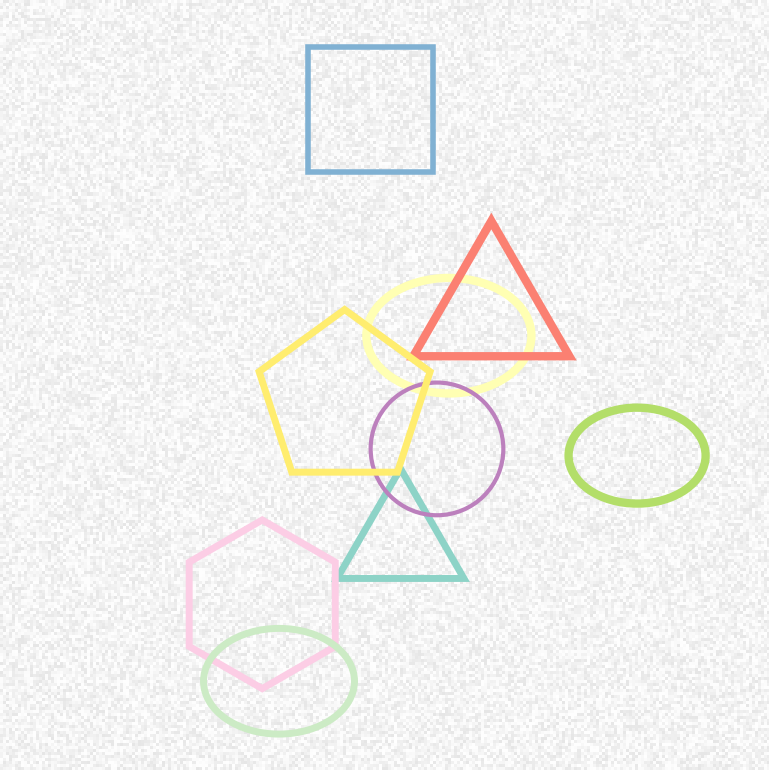[{"shape": "triangle", "thickness": 2.5, "radius": 0.48, "center": [0.52, 0.296]}, {"shape": "oval", "thickness": 3, "radius": 0.54, "center": [0.583, 0.564]}, {"shape": "triangle", "thickness": 3, "radius": 0.59, "center": [0.638, 0.596]}, {"shape": "square", "thickness": 2, "radius": 0.41, "center": [0.481, 0.858]}, {"shape": "oval", "thickness": 3, "radius": 0.44, "center": [0.827, 0.408]}, {"shape": "hexagon", "thickness": 2.5, "radius": 0.55, "center": [0.341, 0.215]}, {"shape": "circle", "thickness": 1.5, "radius": 0.43, "center": [0.568, 0.417]}, {"shape": "oval", "thickness": 2.5, "radius": 0.49, "center": [0.362, 0.115]}, {"shape": "pentagon", "thickness": 2.5, "radius": 0.58, "center": [0.448, 0.481]}]